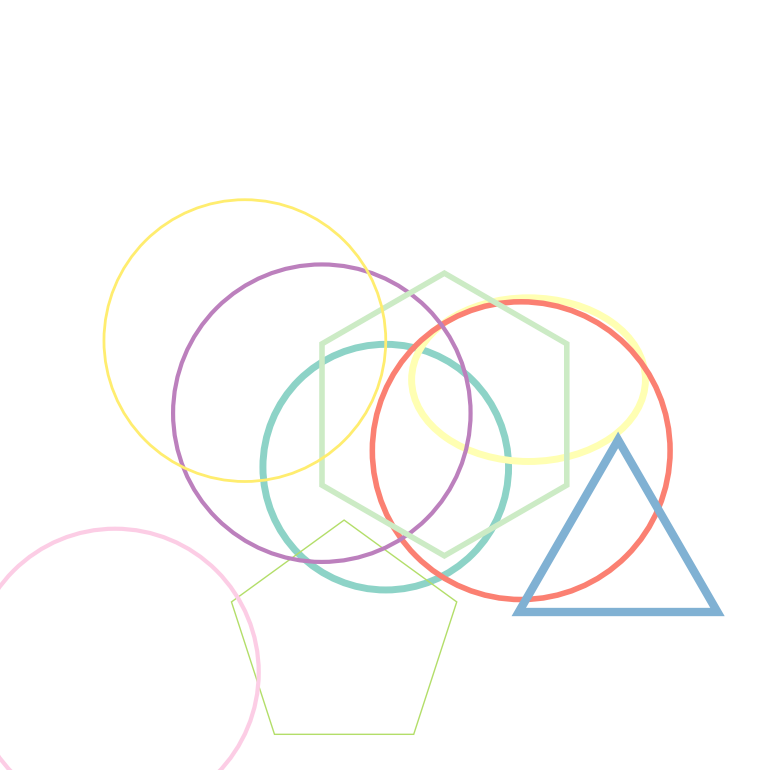[{"shape": "circle", "thickness": 2.5, "radius": 0.8, "center": [0.501, 0.393]}, {"shape": "oval", "thickness": 2.5, "radius": 0.76, "center": [0.686, 0.507]}, {"shape": "circle", "thickness": 2, "radius": 0.97, "center": [0.677, 0.415]}, {"shape": "triangle", "thickness": 3, "radius": 0.74, "center": [0.803, 0.28]}, {"shape": "pentagon", "thickness": 0.5, "radius": 0.77, "center": [0.447, 0.171]}, {"shape": "circle", "thickness": 1.5, "radius": 0.93, "center": [0.149, 0.127]}, {"shape": "circle", "thickness": 1.5, "radius": 0.97, "center": [0.418, 0.463]}, {"shape": "hexagon", "thickness": 2, "radius": 0.92, "center": [0.577, 0.462]}, {"shape": "circle", "thickness": 1, "radius": 0.91, "center": [0.318, 0.558]}]